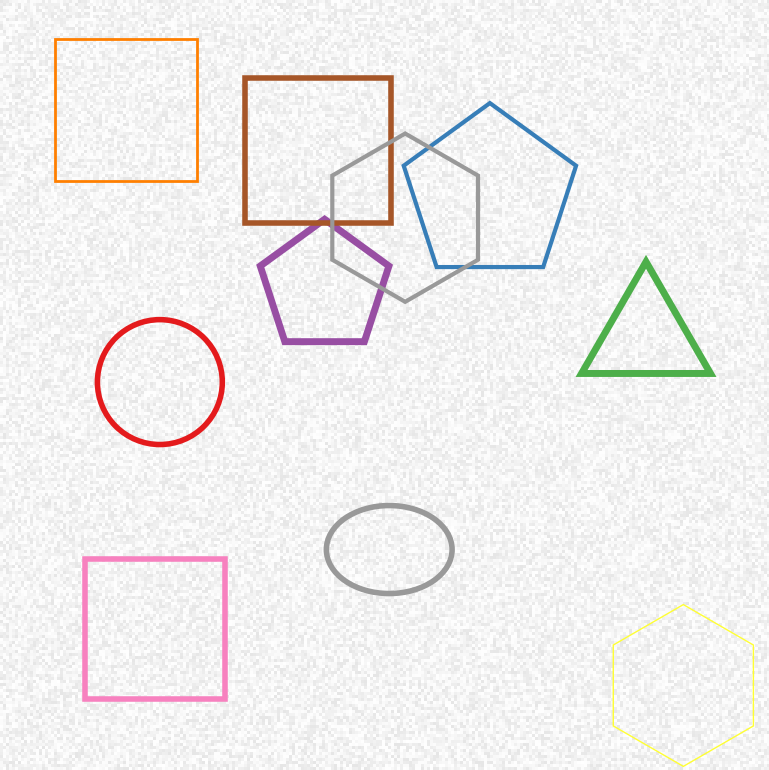[{"shape": "circle", "thickness": 2, "radius": 0.41, "center": [0.208, 0.504]}, {"shape": "pentagon", "thickness": 1.5, "radius": 0.59, "center": [0.636, 0.748]}, {"shape": "triangle", "thickness": 2.5, "radius": 0.48, "center": [0.839, 0.563]}, {"shape": "pentagon", "thickness": 2.5, "radius": 0.44, "center": [0.422, 0.627]}, {"shape": "square", "thickness": 1, "radius": 0.46, "center": [0.164, 0.857]}, {"shape": "hexagon", "thickness": 0.5, "radius": 0.53, "center": [0.887, 0.11]}, {"shape": "square", "thickness": 2, "radius": 0.47, "center": [0.413, 0.804]}, {"shape": "square", "thickness": 2, "radius": 0.45, "center": [0.202, 0.183]}, {"shape": "oval", "thickness": 2, "radius": 0.41, "center": [0.505, 0.286]}, {"shape": "hexagon", "thickness": 1.5, "radius": 0.55, "center": [0.526, 0.717]}]